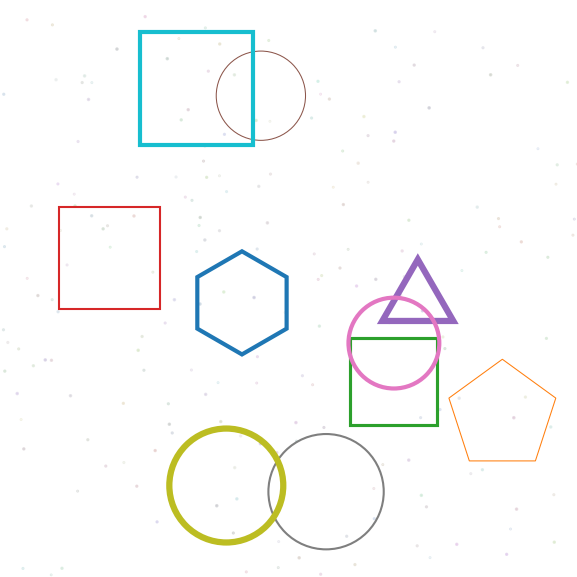[{"shape": "hexagon", "thickness": 2, "radius": 0.45, "center": [0.419, 0.475]}, {"shape": "pentagon", "thickness": 0.5, "radius": 0.49, "center": [0.87, 0.28]}, {"shape": "square", "thickness": 1.5, "radius": 0.38, "center": [0.681, 0.339]}, {"shape": "square", "thickness": 1, "radius": 0.44, "center": [0.19, 0.552]}, {"shape": "triangle", "thickness": 3, "radius": 0.35, "center": [0.723, 0.479]}, {"shape": "circle", "thickness": 0.5, "radius": 0.39, "center": [0.452, 0.833]}, {"shape": "circle", "thickness": 2, "radius": 0.39, "center": [0.682, 0.405]}, {"shape": "circle", "thickness": 1, "radius": 0.5, "center": [0.565, 0.148]}, {"shape": "circle", "thickness": 3, "radius": 0.49, "center": [0.392, 0.158]}, {"shape": "square", "thickness": 2, "radius": 0.49, "center": [0.341, 0.846]}]